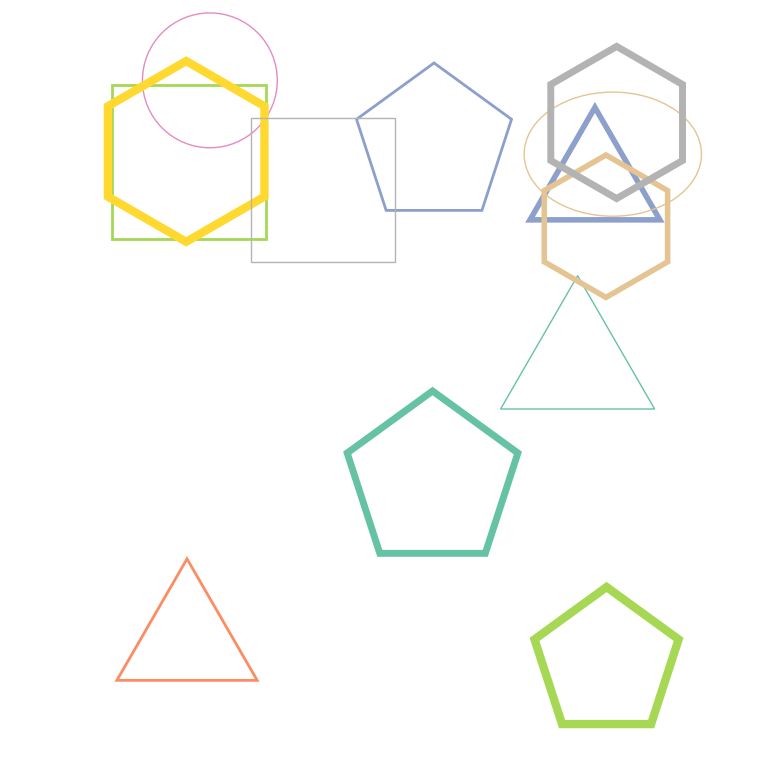[{"shape": "pentagon", "thickness": 2.5, "radius": 0.58, "center": [0.562, 0.376]}, {"shape": "triangle", "thickness": 0.5, "radius": 0.58, "center": [0.75, 0.527]}, {"shape": "triangle", "thickness": 1, "radius": 0.53, "center": [0.243, 0.169]}, {"shape": "pentagon", "thickness": 1, "radius": 0.53, "center": [0.564, 0.812]}, {"shape": "triangle", "thickness": 2, "radius": 0.49, "center": [0.773, 0.763]}, {"shape": "circle", "thickness": 0.5, "radius": 0.44, "center": [0.273, 0.896]}, {"shape": "square", "thickness": 1, "radius": 0.5, "center": [0.245, 0.79]}, {"shape": "pentagon", "thickness": 3, "radius": 0.49, "center": [0.788, 0.139]}, {"shape": "hexagon", "thickness": 3, "radius": 0.59, "center": [0.242, 0.803]}, {"shape": "oval", "thickness": 0.5, "radius": 0.58, "center": [0.796, 0.8]}, {"shape": "hexagon", "thickness": 2, "radius": 0.46, "center": [0.787, 0.706]}, {"shape": "hexagon", "thickness": 2.5, "radius": 0.49, "center": [0.801, 0.841]}, {"shape": "square", "thickness": 0.5, "radius": 0.47, "center": [0.419, 0.753]}]